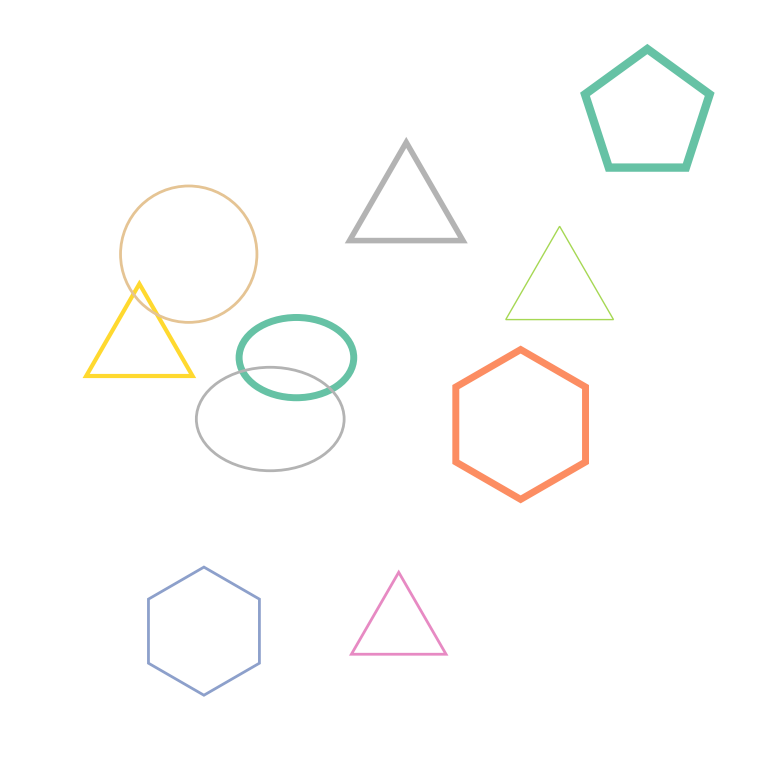[{"shape": "oval", "thickness": 2.5, "radius": 0.37, "center": [0.385, 0.536]}, {"shape": "pentagon", "thickness": 3, "radius": 0.43, "center": [0.841, 0.851]}, {"shape": "hexagon", "thickness": 2.5, "radius": 0.49, "center": [0.676, 0.449]}, {"shape": "hexagon", "thickness": 1, "radius": 0.42, "center": [0.265, 0.18]}, {"shape": "triangle", "thickness": 1, "radius": 0.35, "center": [0.518, 0.186]}, {"shape": "triangle", "thickness": 0.5, "radius": 0.4, "center": [0.727, 0.625]}, {"shape": "triangle", "thickness": 1.5, "radius": 0.4, "center": [0.181, 0.552]}, {"shape": "circle", "thickness": 1, "radius": 0.44, "center": [0.245, 0.67]}, {"shape": "triangle", "thickness": 2, "radius": 0.42, "center": [0.528, 0.73]}, {"shape": "oval", "thickness": 1, "radius": 0.48, "center": [0.351, 0.456]}]